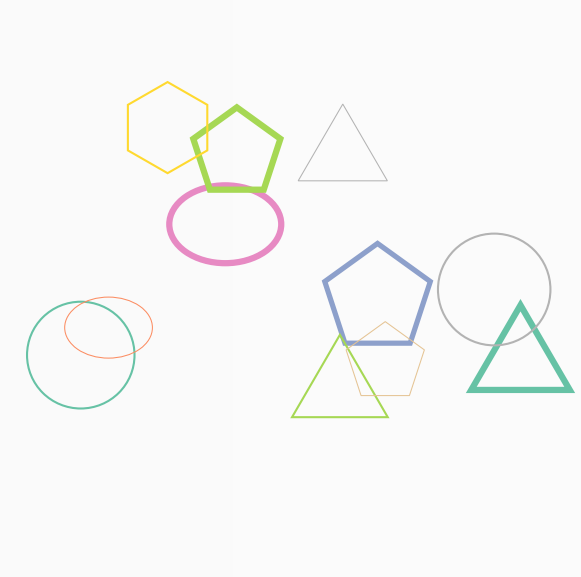[{"shape": "triangle", "thickness": 3, "radius": 0.49, "center": [0.895, 0.373]}, {"shape": "circle", "thickness": 1, "radius": 0.46, "center": [0.139, 0.384]}, {"shape": "oval", "thickness": 0.5, "radius": 0.38, "center": [0.187, 0.432]}, {"shape": "pentagon", "thickness": 2.5, "radius": 0.48, "center": [0.65, 0.482]}, {"shape": "oval", "thickness": 3, "radius": 0.48, "center": [0.388, 0.611]}, {"shape": "triangle", "thickness": 1, "radius": 0.48, "center": [0.585, 0.324]}, {"shape": "pentagon", "thickness": 3, "radius": 0.39, "center": [0.407, 0.734]}, {"shape": "hexagon", "thickness": 1, "radius": 0.39, "center": [0.288, 0.778]}, {"shape": "pentagon", "thickness": 0.5, "radius": 0.35, "center": [0.663, 0.371]}, {"shape": "triangle", "thickness": 0.5, "radius": 0.44, "center": [0.59, 0.73]}, {"shape": "circle", "thickness": 1, "radius": 0.48, "center": [0.85, 0.498]}]